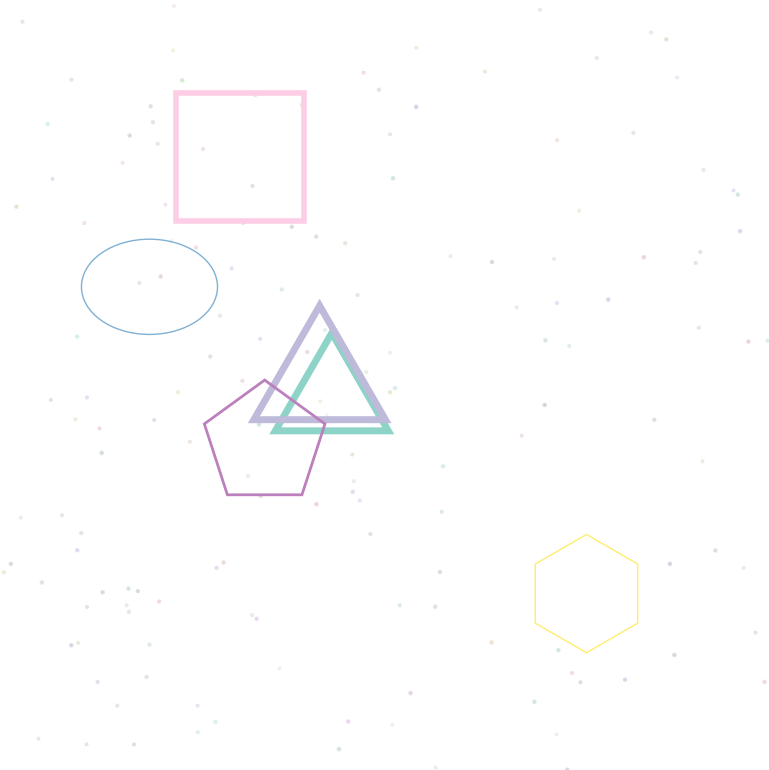[{"shape": "triangle", "thickness": 2.5, "radius": 0.42, "center": [0.431, 0.483]}, {"shape": "triangle", "thickness": 2.5, "radius": 0.49, "center": [0.415, 0.504]}, {"shape": "oval", "thickness": 0.5, "radius": 0.44, "center": [0.194, 0.628]}, {"shape": "square", "thickness": 2, "radius": 0.42, "center": [0.311, 0.796]}, {"shape": "pentagon", "thickness": 1, "radius": 0.41, "center": [0.344, 0.424]}, {"shape": "hexagon", "thickness": 0.5, "radius": 0.38, "center": [0.762, 0.229]}]